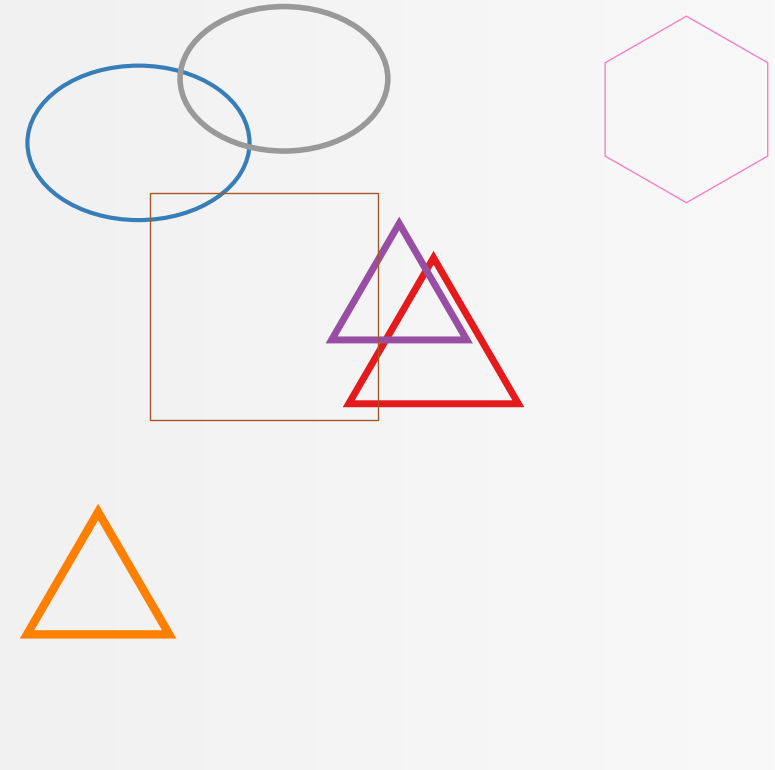[{"shape": "triangle", "thickness": 2.5, "radius": 0.63, "center": [0.559, 0.539]}, {"shape": "oval", "thickness": 1.5, "radius": 0.72, "center": [0.179, 0.814]}, {"shape": "triangle", "thickness": 2.5, "radius": 0.5, "center": [0.515, 0.609]}, {"shape": "triangle", "thickness": 3, "radius": 0.53, "center": [0.127, 0.229]}, {"shape": "square", "thickness": 0.5, "radius": 0.74, "center": [0.34, 0.602]}, {"shape": "hexagon", "thickness": 0.5, "radius": 0.61, "center": [0.886, 0.858]}, {"shape": "oval", "thickness": 2, "radius": 0.67, "center": [0.366, 0.898]}]